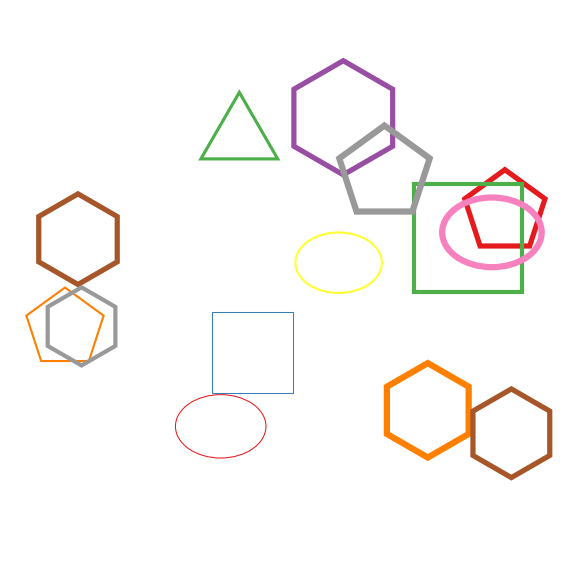[{"shape": "oval", "thickness": 0.5, "radius": 0.39, "center": [0.382, 0.261]}, {"shape": "pentagon", "thickness": 2.5, "radius": 0.37, "center": [0.874, 0.632]}, {"shape": "square", "thickness": 0.5, "radius": 0.35, "center": [0.437, 0.389]}, {"shape": "square", "thickness": 2, "radius": 0.47, "center": [0.811, 0.587]}, {"shape": "triangle", "thickness": 1.5, "radius": 0.38, "center": [0.414, 0.762]}, {"shape": "hexagon", "thickness": 2.5, "radius": 0.49, "center": [0.594, 0.795]}, {"shape": "hexagon", "thickness": 3, "radius": 0.41, "center": [0.741, 0.289]}, {"shape": "pentagon", "thickness": 1, "radius": 0.35, "center": [0.113, 0.431]}, {"shape": "oval", "thickness": 1, "radius": 0.37, "center": [0.586, 0.544]}, {"shape": "hexagon", "thickness": 2.5, "radius": 0.38, "center": [0.885, 0.249]}, {"shape": "hexagon", "thickness": 2.5, "radius": 0.39, "center": [0.135, 0.585]}, {"shape": "oval", "thickness": 3, "radius": 0.43, "center": [0.852, 0.597]}, {"shape": "pentagon", "thickness": 3, "radius": 0.41, "center": [0.666, 0.699]}, {"shape": "hexagon", "thickness": 2, "radius": 0.34, "center": [0.141, 0.434]}]